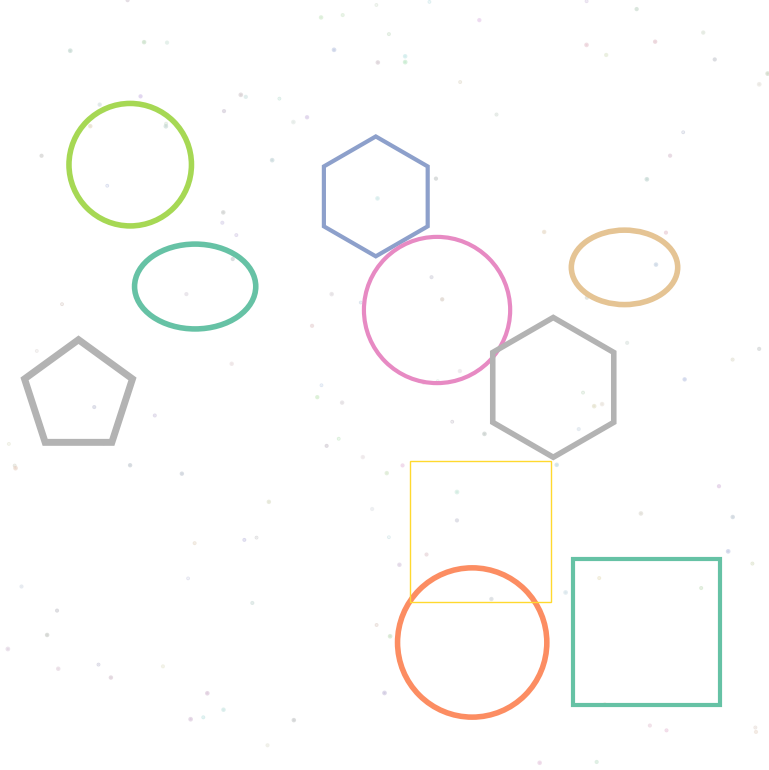[{"shape": "square", "thickness": 1.5, "radius": 0.48, "center": [0.84, 0.179]}, {"shape": "oval", "thickness": 2, "radius": 0.39, "center": [0.253, 0.628]}, {"shape": "circle", "thickness": 2, "radius": 0.48, "center": [0.613, 0.166]}, {"shape": "hexagon", "thickness": 1.5, "radius": 0.39, "center": [0.488, 0.745]}, {"shape": "circle", "thickness": 1.5, "radius": 0.47, "center": [0.568, 0.597]}, {"shape": "circle", "thickness": 2, "radius": 0.4, "center": [0.169, 0.786]}, {"shape": "square", "thickness": 0.5, "radius": 0.46, "center": [0.624, 0.31]}, {"shape": "oval", "thickness": 2, "radius": 0.35, "center": [0.811, 0.653]}, {"shape": "hexagon", "thickness": 2, "radius": 0.45, "center": [0.719, 0.497]}, {"shape": "pentagon", "thickness": 2.5, "radius": 0.37, "center": [0.102, 0.485]}]